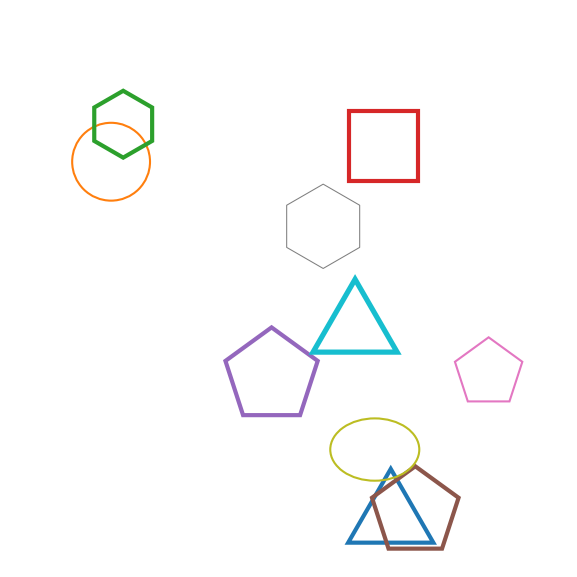[{"shape": "triangle", "thickness": 2, "radius": 0.43, "center": [0.677, 0.102]}, {"shape": "circle", "thickness": 1, "radius": 0.34, "center": [0.192, 0.719]}, {"shape": "hexagon", "thickness": 2, "radius": 0.29, "center": [0.213, 0.784]}, {"shape": "square", "thickness": 2, "radius": 0.3, "center": [0.664, 0.747]}, {"shape": "pentagon", "thickness": 2, "radius": 0.42, "center": [0.47, 0.348]}, {"shape": "pentagon", "thickness": 2, "radius": 0.39, "center": [0.719, 0.113]}, {"shape": "pentagon", "thickness": 1, "radius": 0.31, "center": [0.846, 0.354]}, {"shape": "hexagon", "thickness": 0.5, "radius": 0.36, "center": [0.56, 0.607]}, {"shape": "oval", "thickness": 1, "radius": 0.39, "center": [0.649, 0.221]}, {"shape": "triangle", "thickness": 2.5, "radius": 0.42, "center": [0.615, 0.431]}]